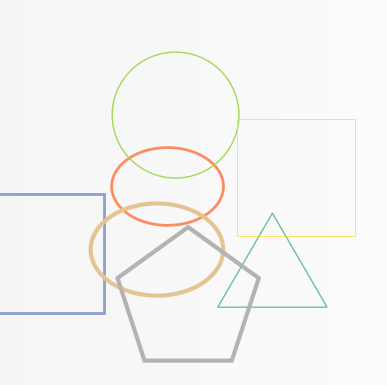[{"shape": "triangle", "thickness": 1, "radius": 0.81, "center": [0.703, 0.284]}, {"shape": "oval", "thickness": 2, "radius": 0.72, "center": [0.432, 0.516]}, {"shape": "square", "thickness": 2, "radius": 0.78, "center": [0.113, 0.342]}, {"shape": "circle", "thickness": 1, "radius": 0.82, "center": [0.453, 0.701]}, {"shape": "square", "thickness": 0.5, "radius": 0.76, "center": [0.764, 0.539]}, {"shape": "oval", "thickness": 3, "radius": 0.86, "center": [0.405, 0.352]}, {"shape": "pentagon", "thickness": 3, "radius": 0.96, "center": [0.486, 0.218]}]